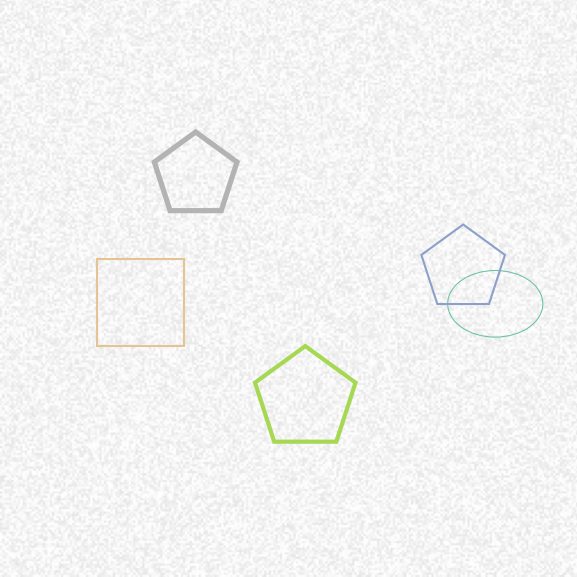[{"shape": "oval", "thickness": 0.5, "radius": 0.41, "center": [0.858, 0.473]}, {"shape": "pentagon", "thickness": 1, "radius": 0.38, "center": [0.802, 0.534]}, {"shape": "pentagon", "thickness": 2, "radius": 0.46, "center": [0.529, 0.308]}, {"shape": "square", "thickness": 1, "radius": 0.38, "center": [0.243, 0.475]}, {"shape": "pentagon", "thickness": 2.5, "radius": 0.38, "center": [0.339, 0.695]}]